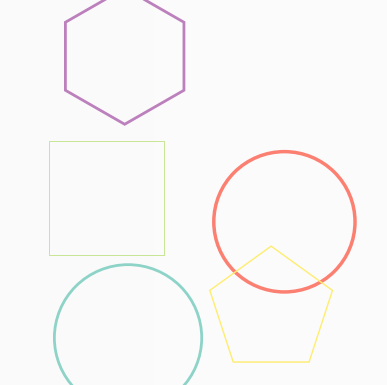[{"shape": "circle", "thickness": 2, "radius": 0.95, "center": [0.33, 0.122]}, {"shape": "circle", "thickness": 2.5, "radius": 0.91, "center": [0.734, 0.424]}, {"shape": "square", "thickness": 0.5, "radius": 0.74, "center": [0.275, 0.485]}, {"shape": "hexagon", "thickness": 2, "radius": 0.88, "center": [0.322, 0.854]}, {"shape": "pentagon", "thickness": 1, "radius": 0.83, "center": [0.7, 0.194]}]